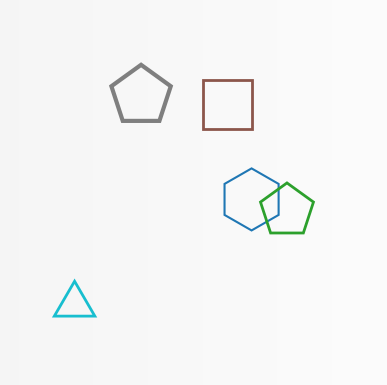[{"shape": "hexagon", "thickness": 1.5, "radius": 0.4, "center": [0.649, 0.482]}, {"shape": "pentagon", "thickness": 2, "radius": 0.36, "center": [0.741, 0.453]}, {"shape": "square", "thickness": 2, "radius": 0.32, "center": [0.588, 0.728]}, {"shape": "pentagon", "thickness": 3, "radius": 0.4, "center": [0.364, 0.751]}, {"shape": "triangle", "thickness": 2, "radius": 0.3, "center": [0.192, 0.209]}]